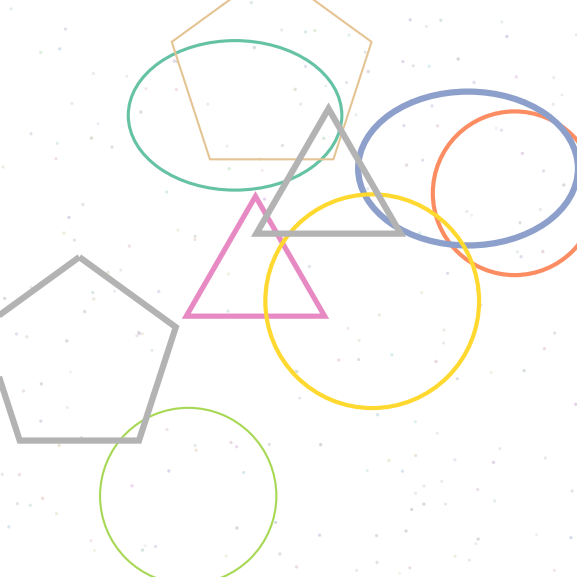[{"shape": "oval", "thickness": 1.5, "radius": 0.92, "center": [0.407, 0.799]}, {"shape": "circle", "thickness": 2, "radius": 0.71, "center": [0.891, 0.664]}, {"shape": "oval", "thickness": 3, "radius": 0.95, "center": [0.81, 0.707]}, {"shape": "triangle", "thickness": 2.5, "radius": 0.69, "center": [0.442, 0.521]}, {"shape": "circle", "thickness": 1, "radius": 0.76, "center": [0.326, 0.14]}, {"shape": "circle", "thickness": 2, "radius": 0.93, "center": [0.645, 0.478]}, {"shape": "pentagon", "thickness": 1, "radius": 0.91, "center": [0.47, 0.87]}, {"shape": "triangle", "thickness": 3, "radius": 0.72, "center": [0.569, 0.667]}, {"shape": "pentagon", "thickness": 3, "radius": 0.88, "center": [0.137, 0.378]}]